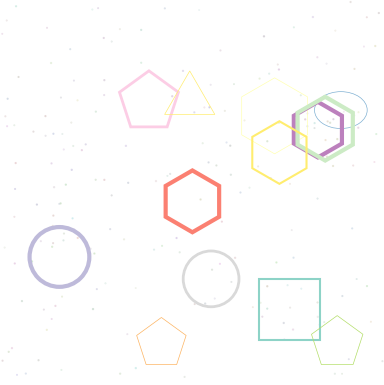[{"shape": "square", "thickness": 1.5, "radius": 0.4, "center": [0.751, 0.196]}, {"shape": "hexagon", "thickness": 0.5, "radius": 0.49, "center": [0.713, 0.699]}, {"shape": "circle", "thickness": 3, "radius": 0.39, "center": [0.154, 0.333]}, {"shape": "hexagon", "thickness": 3, "radius": 0.4, "center": [0.5, 0.477]}, {"shape": "oval", "thickness": 0.5, "radius": 0.34, "center": [0.885, 0.714]}, {"shape": "pentagon", "thickness": 0.5, "radius": 0.34, "center": [0.419, 0.108]}, {"shape": "pentagon", "thickness": 0.5, "radius": 0.35, "center": [0.876, 0.11]}, {"shape": "pentagon", "thickness": 2, "radius": 0.4, "center": [0.387, 0.736]}, {"shape": "circle", "thickness": 2, "radius": 0.36, "center": [0.548, 0.276]}, {"shape": "hexagon", "thickness": 3, "radius": 0.36, "center": [0.826, 0.663]}, {"shape": "hexagon", "thickness": 3, "radius": 0.41, "center": [0.845, 0.666]}, {"shape": "hexagon", "thickness": 1.5, "radius": 0.41, "center": [0.726, 0.604]}, {"shape": "triangle", "thickness": 0.5, "radius": 0.38, "center": [0.493, 0.74]}]